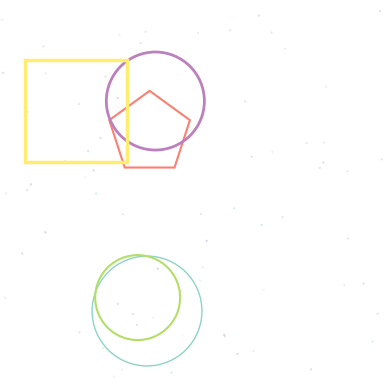[{"shape": "circle", "thickness": 1, "radius": 0.71, "center": [0.382, 0.192]}, {"shape": "pentagon", "thickness": 1.5, "radius": 0.55, "center": [0.389, 0.654]}, {"shape": "circle", "thickness": 1.5, "radius": 0.55, "center": [0.358, 0.227]}, {"shape": "circle", "thickness": 2, "radius": 0.64, "center": [0.403, 0.738]}, {"shape": "square", "thickness": 2.5, "radius": 0.66, "center": [0.198, 0.712]}]